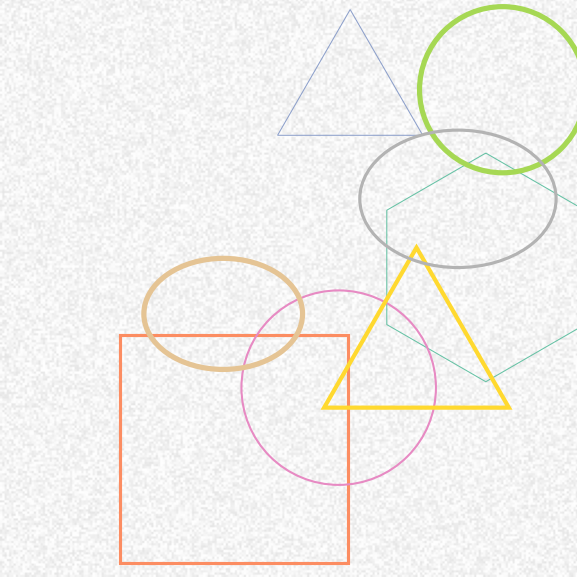[{"shape": "hexagon", "thickness": 0.5, "radius": 0.99, "center": [0.841, 0.536]}, {"shape": "square", "thickness": 1.5, "radius": 0.99, "center": [0.405, 0.221]}, {"shape": "triangle", "thickness": 0.5, "radius": 0.73, "center": [0.606, 0.837]}, {"shape": "circle", "thickness": 1, "radius": 0.84, "center": [0.586, 0.328]}, {"shape": "circle", "thickness": 2.5, "radius": 0.72, "center": [0.87, 0.844]}, {"shape": "triangle", "thickness": 2, "radius": 0.92, "center": [0.721, 0.386]}, {"shape": "oval", "thickness": 2.5, "radius": 0.69, "center": [0.387, 0.456]}, {"shape": "oval", "thickness": 1.5, "radius": 0.85, "center": [0.793, 0.655]}]